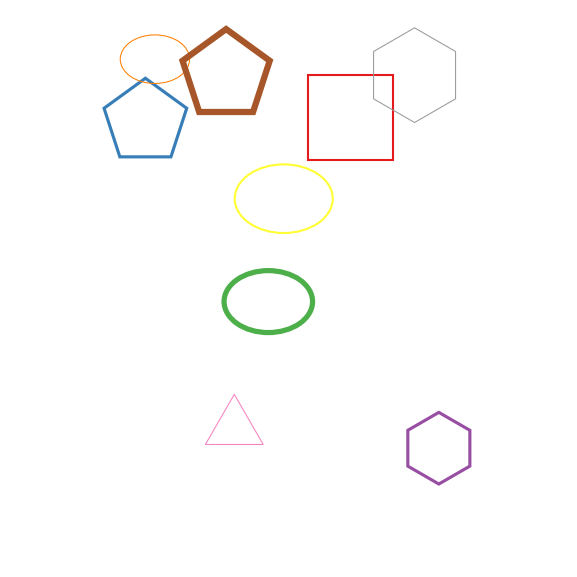[{"shape": "square", "thickness": 1, "radius": 0.37, "center": [0.607, 0.795]}, {"shape": "pentagon", "thickness": 1.5, "radius": 0.38, "center": [0.252, 0.788]}, {"shape": "oval", "thickness": 2.5, "radius": 0.38, "center": [0.465, 0.477]}, {"shape": "hexagon", "thickness": 1.5, "radius": 0.31, "center": [0.76, 0.223]}, {"shape": "oval", "thickness": 0.5, "radius": 0.3, "center": [0.268, 0.897]}, {"shape": "oval", "thickness": 1, "radius": 0.42, "center": [0.491, 0.655]}, {"shape": "pentagon", "thickness": 3, "radius": 0.4, "center": [0.392, 0.869]}, {"shape": "triangle", "thickness": 0.5, "radius": 0.29, "center": [0.406, 0.258]}, {"shape": "hexagon", "thickness": 0.5, "radius": 0.41, "center": [0.718, 0.869]}]